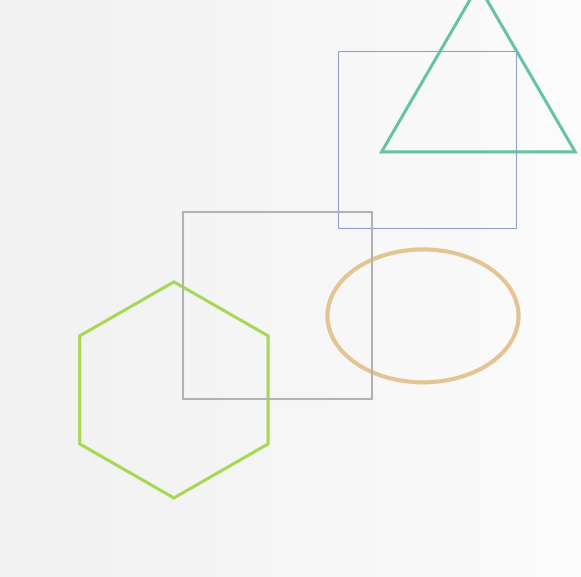[{"shape": "triangle", "thickness": 1.5, "radius": 0.96, "center": [0.823, 0.832]}, {"shape": "square", "thickness": 0.5, "radius": 0.76, "center": [0.735, 0.757]}, {"shape": "hexagon", "thickness": 1.5, "radius": 0.94, "center": [0.299, 0.324]}, {"shape": "oval", "thickness": 2, "radius": 0.82, "center": [0.728, 0.452]}, {"shape": "square", "thickness": 1, "radius": 0.81, "center": [0.478, 0.47]}]